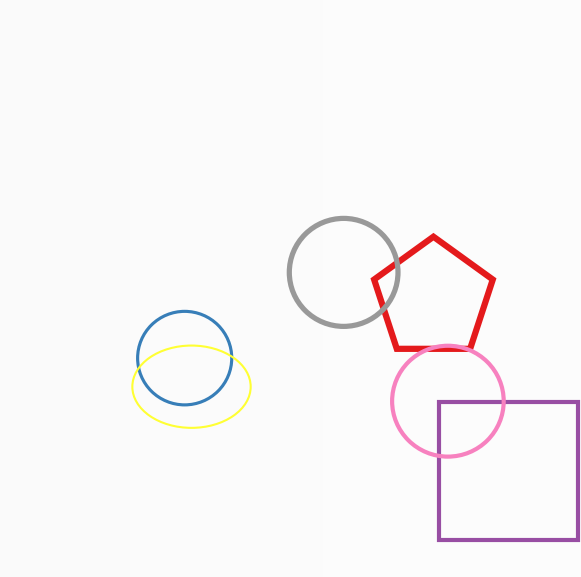[{"shape": "pentagon", "thickness": 3, "radius": 0.54, "center": [0.746, 0.482]}, {"shape": "circle", "thickness": 1.5, "radius": 0.4, "center": [0.318, 0.379]}, {"shape": "square", "thickness": 2, "radius": 0.6, "center": [0.874, 0.183]}, {"shape": "oval", "thickness": 1, "radius": 0.51, "center": [0.329, 0.33]}, {"shape": "circle", "thickness": 2, "radius": 0.48, "center": [0.771, 0.304]}, {"shape": "circle", "thickness": 2.5, "radius": 0.47, "center": [0.591, 0.527]}]